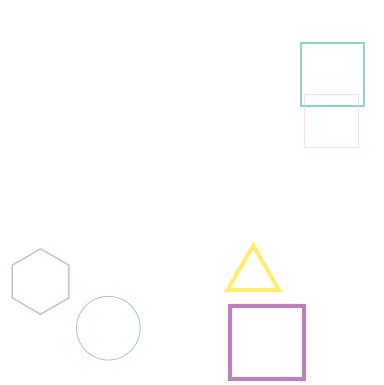[{"shape": "square", "thickness": 1.5, "radius": 0.41, "center": [0.864, 0.806]}, {"shape": "hexagon", "thickness": 1, "radius": 0.42, "center": [0.105, 0.269]}, {"shape": "circle", "thickness": 0.5, "radius": 0.41, "center": [0.281, 0.148]}, {"shape": "square", "thickness": 0.5, "radius": 0.35, "center": [0.859, 0.687]}, {"shape": "square", "thickness": 3, "radius": 0.47, "center": [0.693, 0.109]}, {"shape": "triangle", "thickness": 3, "radius": 0.39, "center": [0.658, 0.285]}]